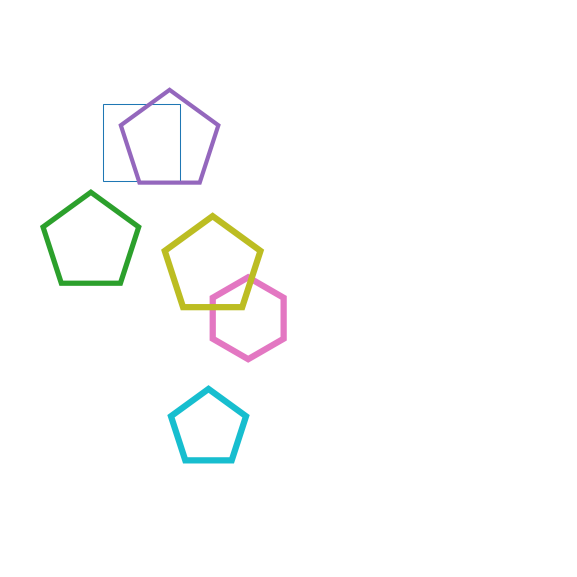[{"shape": "square", "thickness": 0.5, "radius": 0.33, "center": [0.245, 0.753]}, {"shape": "pentagon", "thickness": 2.5, "radius": 0.44, "center": [0.157, 0.579]}, {"shape": "pentagon", "thickness": 2, "radius": 0.44, "center": [0.294, 0.755]}, {"shape": "hexagon", "thickness": 3, "radius": 0.35, "center": [0.43, 0.448]}, {"shape": "pentagon", "thickness": 3, "radius": 0.44, "center": [0.368, 0.538]}, {"shape": "pentagon", "thickness": 3, "radius": 0.34, "center": [0.361, 0.257]}]